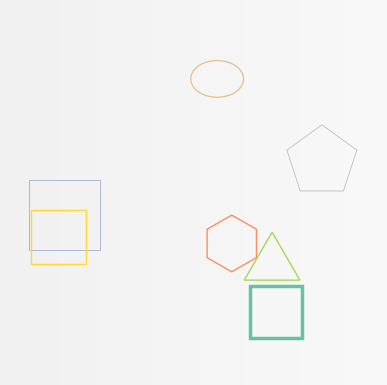[{"shape": "square", "thickness": 2.5, "radius": 0.33, "center": [0.711, 0.189]}, {"shape": "hexagon", "thickness": 1, "radius": 0.37, "center": [0.598, 0.368]}, {"shape": "square", "thickness": 0.5, "radius": 0.46, "center": [0.166, 0.442]}, {"shape": "triangle", "thickness": 1, "radius": 0.41, "center": [0.702, 0.314]}, {"shape": "square", "thickness": 1, "radius": 0.35, "center": [0.151, 0.384]}, {"shape": "oval", "thickness": 1, "radius": 0.34, "center": [0.56, 0.795]}, {"shape": "pentagon", "thickness": 0.5, "radius": 0.47, "center": [0.831, 0.581]}]